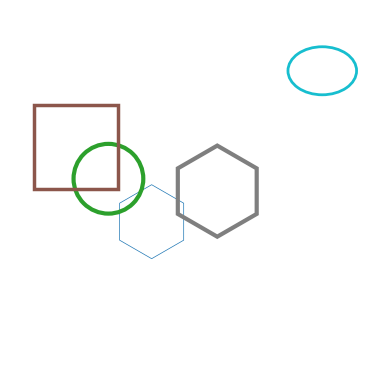[{"shape": "hexagon", "thickness": 0.5, "radius": 0.48, "center": [0.394, 0.424]}, {"shape": "circle", "thickness": 3, "radius": 0.45, "center": [0.282, 0.536]}, {"shape": "square", "thickness": 2.5, "radius": 0.55, "center": [0.197, 0.618]}, {"shape": "hexagon", "thickness": 3, "radius": 0.59, "center": [0.564, 0.504]}, {"shape": "oval", "thickness": 2, "radius": 0.45, "center": [0.837, 0.816]}]